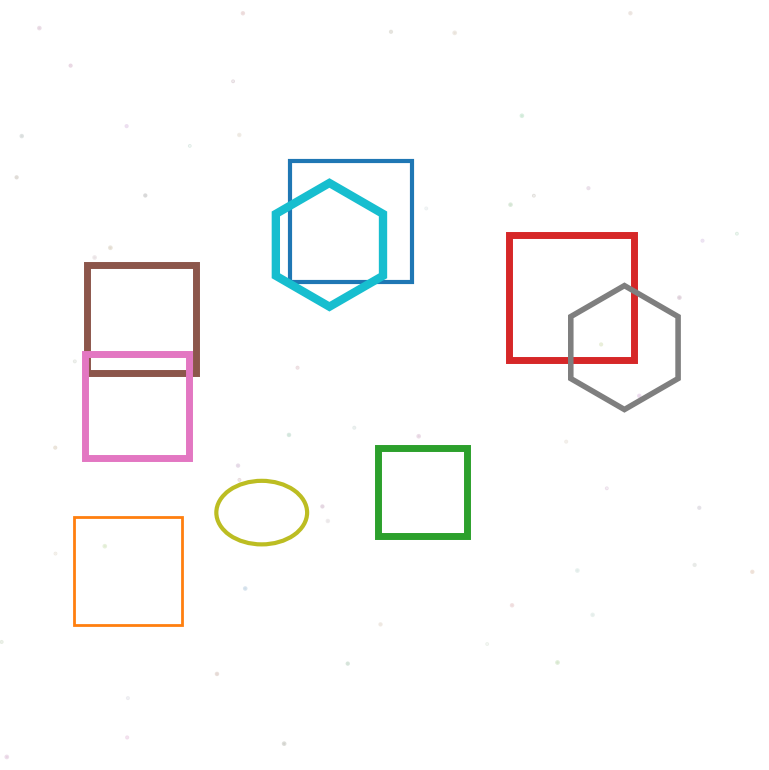[{"shape": "square", "thickness": 1.5, "radius": 0.39, "center": [0.456, 0.712]}, {"shape": "square", "thickness": 1, "radius": 0.35, "center": [0.167, 0.259]}, {"shape": "square", "thickness": 2.5, "radius": 0.29, "center": [0.549, 0.361]}, {"shape": "square", "thickness": 2.5, "radius": 0.41, "center": [0.743, 0.614]}, {"shape": "square", "thickness": 2.5, "radius": 0.35, "center": [0.184, 0.586]}, {"shape": "square", "thickness": 2.5, "radius": 0.34, "center": [0.178, 0.473]}, {"shape": "hexagon", "thickness": 2, "radius": 0.4, "center": [0.811, 0.549]}, {"shape": "oval", "thickness": 1.5, "radius": 0.29, "center": [0.34, 0.334]}, {"shape": "hexagon", "thickness": 3, "radius": 0.4, "center": [0.428, 0.682]}]